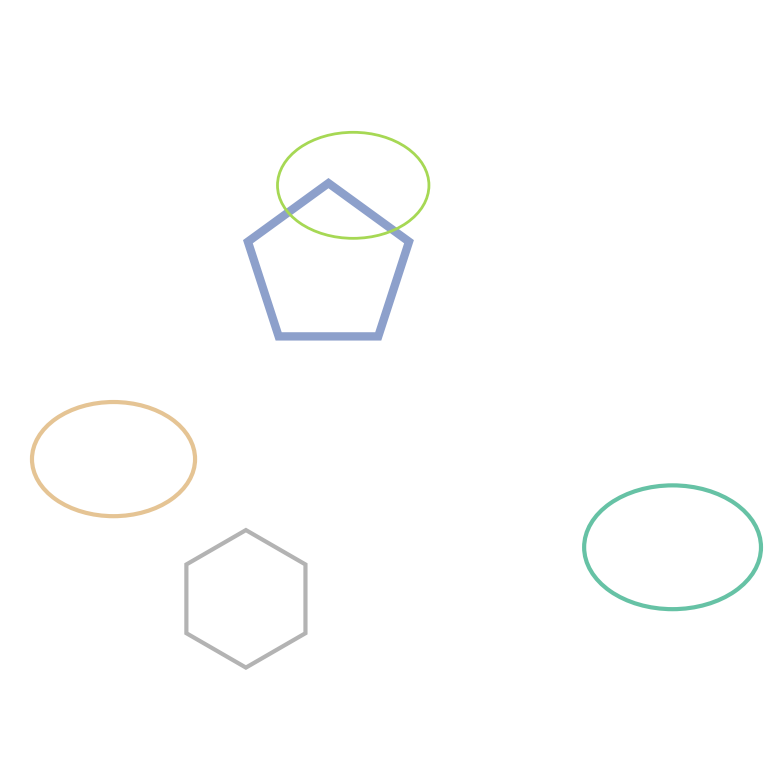[{"shape": "oval", "thickness": 1.5, "radius": 0.57, "center": [0.873, 0.289]}, {"shape": "pentagon", "thickness": 3, "radius": 0.55, "center": [0.427, 0.652]}, {"shape": "oval", "thickness": 1, "radius": 0.49, "center": [0.459, 0.759]}, {"shape": "oval", "thickness": 1.5, "radius": 0.53, "center": [0.147, 0.404]}, {"shape": "hexagon", "thickness": 1.5, "radius": 0.45, "center": [0.319, 0.222]}]